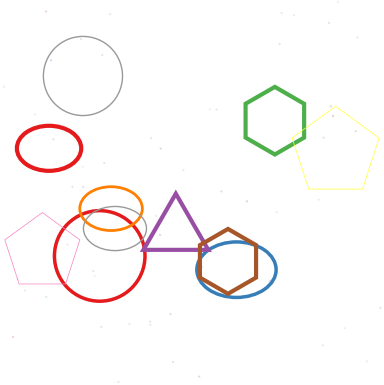[{"shape": "circle", "thickness": 2.5, "radius": 0.59, "center": [0.259, 0.335]}, {"shape": "oval", "thickness": 3, "radius": 0.42, "center": [0.127, 0.615]}, {"shape": "oval", "thickness": 2.5, "radius": 0.51, "center": [0.614, 0.3]}, {"shape": "hexagon", "thickness": 3, "radius": 0.44, "center": [0.714, 0.687]}, {"shape": "triangle", "thickness": 3, "radius": 0.49, "center": [0.457, 0.4]}, {"shape": "oval", "thickness": 2, "radius": 0.41, "center": [0.288, 0.458]}, {"shape": "pentagon", "thickness": 0.5, "radius": 0.59, "center": [0.872, 0.605]}, {"shape": "hexagon", "thickness": 3, "radius": 0.42, "center": [0.592, 0.321]}, {"shape": "pentagon", "thickness": 0.5, "radius": 0.51, "center": [0.11, 0.345]}, {"shape": "oval", "thickness": 1, "radius": 0.41, "center": [0.299, 0.406]}, {"shape": "circle", "thickness": 1, "radius": 0.51, "center": [0.215, 0.803]}]